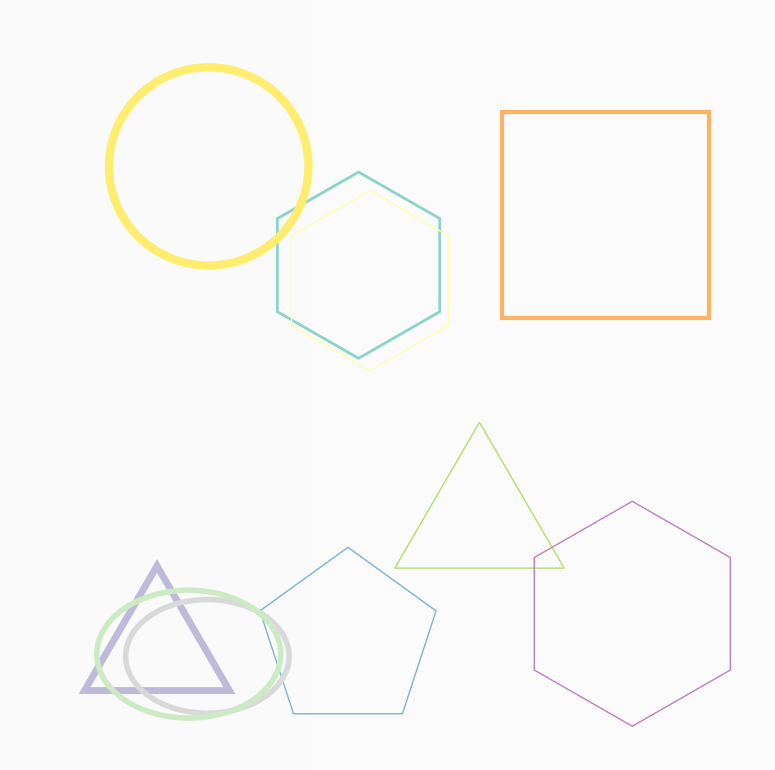[{"shape": "hexagon", "thickness": 1, "radius": 0.6, "center": [0.463, 0.656]}, {"shape": "hexagon", "thickness": 0.5, "radius": 0.58, "center": [0.477, 0.636]}, {"shape": "triangle", "thickness": 2.5, "radius": 0.54, "center": [0.203, 0.157]}, {"shape": "pentagon", "thickness": 0.5, "radius": 0.6, "center": [0.449, 0.17]}, {"shape": "square", "thickness": 1.5, "radius": 0.67, "center": [0.781, 0.721]}, {"shape": "triangle", "thickness": 0.5, "radius": 0.63, "center": [0.619, 0.325]}, {"shape": "oval", "thickness": 2, "radius": 0.53, "center": [0.268, 0.148]}, {"shape": "hexagon", "thickness": 0.5, "radius": 0.73, "center": [0.816, 0.203]}, {"shape": "oval", "thickness": 2, "radius": 0.59, "center": [0.244, 0.151]}, {"shape": "circle", "thickness": 3, "radius": 0.64, "center": [0.269, 0.784]}]